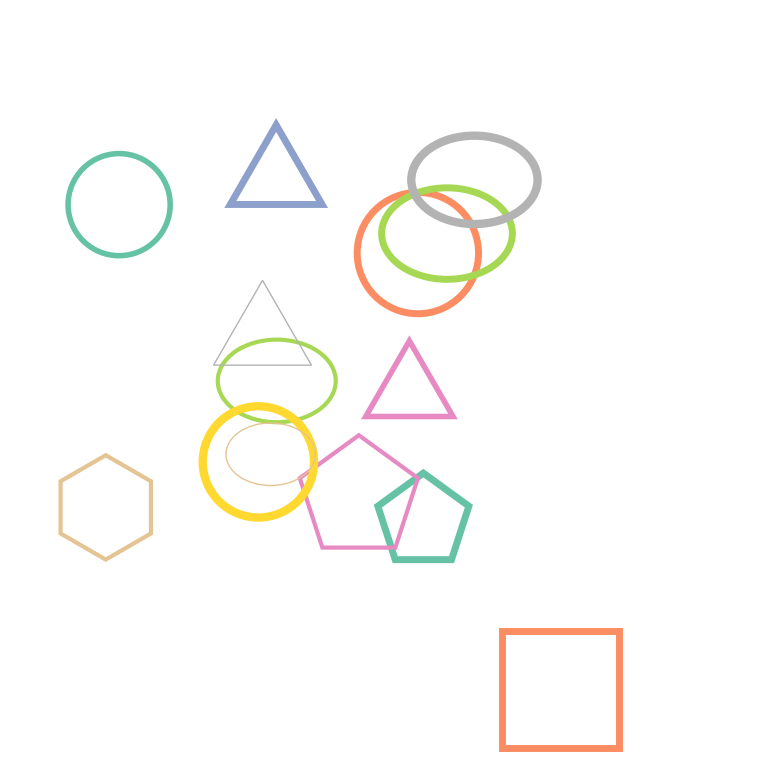[{"shape": "pentagon", "thickness": 2.5, "radius": 0.31, "center": [0.55, 0.323]}, {"shape": "circle", "thickness": 2, "radius": 0.33, "center": [0.155, 0.734]}, {"shape": "circle", "thickness": 2.5, "radius": 0.39, "center": [0.543, 0.671]}, {"shape": "square", "thickness": 2.5, "radius": 0.38, "center": [0.728, 0.105]}, {"shape": "triangle", "thickness": 2.5, "radius": 0.34, "center": [0.359, 0.769]}, {"shape": "pentagon", "thickness": 1.5, "radius": 0.4, "center": [0.466, 0.354]}, {"shape": "triangle", "thickness": 2, "radius": 0.33, "center": [0.532, 0.492]}, {"shape": "oval", "thickness": 2.5, "radius": 0.42, "center": [0.581, 0.697]}, {"shape": "oval", "thickness": 1.5, "radius": 0.38, "center": [0.359, 0.505]}, {"shape": "circle", "thickness": 3, "radius": 0.36, "center": [0.336, 0.4]}, {"shape": "oval", "thickness": 0.5, "radius": 0.29, "center": [0.352, 0.41]}, {"shape": "hexagon", "thickness": 1.5, "radius": 0.34, "center": [0.137, 0.341]}, {"shape": "triangle", "thickness": 0.5, "radius": 0.37, "center": [0.341, 0.562]}, {"shape": "oval", "thickness": 3, "radius": 0.41, "center": [0.616, 0.766]}]